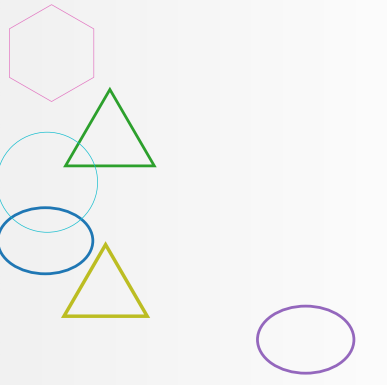[{"shape": "oval", "thickness": 2, "radius": 0.61, "center": [0.117, 0.375]}, {"shape": "triangle", "thickness": 2, "radius": 0.66, "center": [0.284, 0.635]}, {"shape": "oval", "thickness": 2, "radius": 0.62, "center": [0.789, 0.118]}, {"shape": "hexagon", "thickness": 0.5, "radius": 0.63, "center": [0.133, 0.862]}, {"shape": "triangle", "thickness": 2.5, "radius": 0.62, "center": [0.272, 0.241]}, {"shape": "circle", "thickness": 0.5, "radius": 0.65, "center": [0.122, 0.527]}]